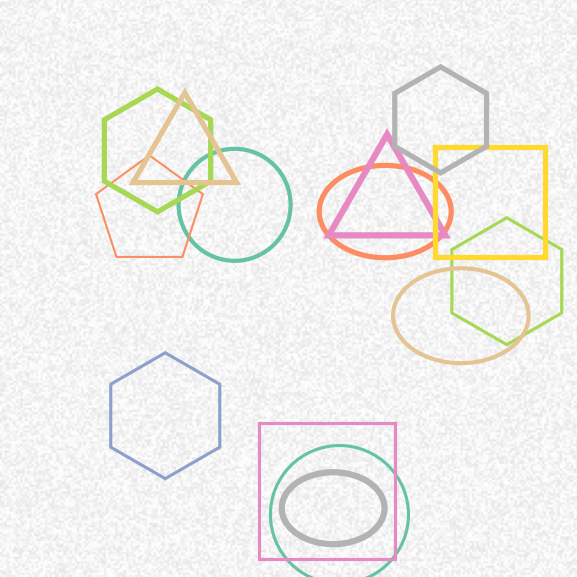[{"shape": "circle", "thickness": 1.5, "radius": 0.6, "center": [0.588, 0.108]}, {"shape": "circle", "thickness": 2, "radius": 0.48, "center": [0.406, 0.644]}, {"shape": "pentagon", "thickness": 1, "radius": 0.49, "center": [0.259, 0.633]}, {"shape": "oval", "thickness": 2.5, "radius": 0.57, "center": [0.667, 0.633]}, {"shape": "hexagon", "thickness": 1.5, "radius": 0.54, "center": [0.286, 0.279]}, {"shape": "triangle", "thickness": 3, "radius": 0.58, "center": [0.67, 0.65]}, {"shape": "square", "thickness": 1.5, "radius": 0.59, "center": [0.566, 0.149]}, {"shape": "hexagon", "thickness": 1.5, "radius": 0.55, "center": [0.878, 0.512]}, {"shape": "hexagon", "thickness": 2.5, "radius": 0.53, "center": [0.273, 0.739]}, {"shape": "square", "thickness": 2.5, "radius": 0.48, "center": [0.848, 0.649]}, {"shape": "triangle", "thickness": 2.5, "radius": 0.52, "center": [0.32, 0.735]}, {"shape": "oval", "thickness": 2, "radius": 0.59, "center": [0.798, 0.452]}, {"shape": "oval", "thickness": 3, "radius": 0.45, "center": [0.577, 0.119]}, {"shape": "hexagon", "thickness": 2.5, "radius": 0.46, "center": [0.763, 0.792]}]